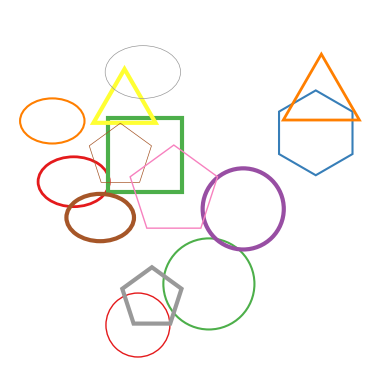[{"shape": "oval", "thickness": 2, "radius": 0.46, "center": [0.191, 0.528]}, {"shape": "circle", "thickness": 1, "radius": 0.42, "center": [0.358, 0.156]}, {"shape": "hexagon", "thickness": 1.5, "radius": 0.55, "center": [0.82, 0.655]}, {"shape": "square", "thickness": 3, "radius": 0.48, "center": [0.377, 0.597]}, {"shape": "circle", "thickness": 1.5, "radius": 0.59, "center": [0.543, 0.263]}, {"shape": "circle", "thickness": 3, "radius": 0.53, "center": [0.632, 0.457]}, {"shape": "triangle", "thickness": 2, "radius": 0.57, "center": [0.835, 0.745]}, {"shape": "oval", "thickness": 1.5, "radius": 0.42, "center": [0.136, 0.686]}, {"shape": "triangle", "thickness": 3, "radius": 0.47, "center": [0.323, 0.728]}, {"shape": "pentagon", "thickness": 0.5, "radius": 0.42, "center": [0.313, 0.595]}, {"shape": "oval", "thickness": 3, "radius": 0.44, "center": [0.26, 0.435]}, {"shape": "pentagon", "thickness": 1, "radius": 0.6, "center": [0.452, 0.504]}, {"shape": "pentagon", "thickness": 3, "radius": 0.4, "center": [0.395, 0.225]}, {"shape": "oval", "thickness": 0.5, "radius": 0.49, "center": [0.371, 0.813]}]